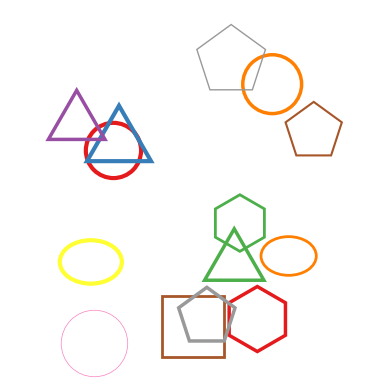[{"shape": "hexagon", "thickness": 2.5, "radius": 0.42, "center": [0.668, 0.171]}, {"shape": "circle", "thickness": 3, "radius": 0.36, "center": [0.295, 0.609]}, {"shape": "triangle", "thickness": 3, "radius": 0.48, "center": [0.309, 0.629]}, {"shape": "hexagon", "thickness": 2, "radius": 0.37, "center": [0.623, 0.421]}, {"shape": "triangle", "thickness": 2.5, "radius": 0.44, "center": [0.608, 0.317]}, {"shape": "triangle", "thickness": 2.5, "radius": 0.42, "center": [0.199, 0.68]}, {"shape": "circle", "thickness": 2.5, "radius": 0.38, "center": [0.707, 0.781]}, {"shape": "oval", "thickness": 2, "radius": 0.36, "center": [0.75, 0.335]}, {"shape": "oval", "thickness": 3, "radius": 0.4, "center": [0.236, 0.32]}, {"shape": "pentagon", "thickness": 1.5, "radius": 0.38, "center": [0.815, 0.659]}, {"shape": "square", "thickness": 2, "radius": 0.4, "center": [0.501, 0.153]}, {"shape": "circle", "thickness": 0.5, "radius": 0.43, "center": [0.245, 0.108]}, {"shape": "pentagon", "thickness": 1, "radius": 0.47, "center": [0.6, 0.843]}, {"shape": "pentagon", "thickness": 2.5, "radius": 0.38, "center": [0.537, 0.177]}]